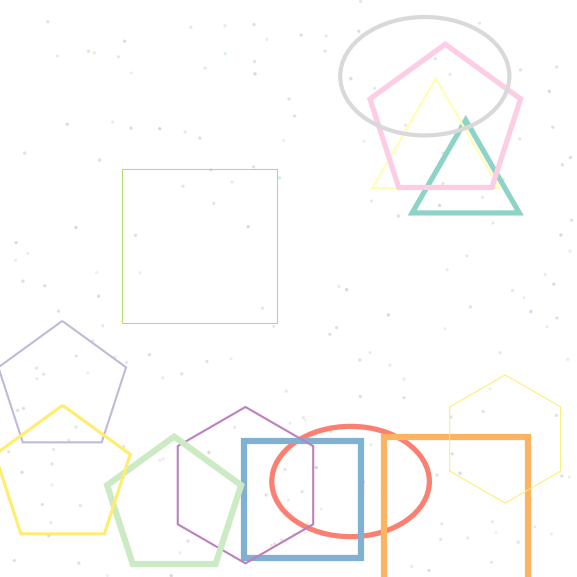[{"shape": "triangle", "thickness": 2.5, "radius": 0.54, "center": [0.806, 0.684]}, {"shape": "triangle", "thickness": 1, "radius": 0.63, "center": [0.755, 0.737]}, {"shape": "pentagon", "thickness": 1, "radius": 0.58, "center": [0.108, 0.327]}, {"shape": "oval", "thickness": 2.5, "radius": 0.68, "center": [0.607, 0.165]}, {"shape": "square", "thickness": 3, "radius": 0.51, "center": [0.523, 0.134]}, {"shape": "square", "thickness": 3, "radius": 0.62, "center": [0.789, 0.118]}, {"shape": "square", "thickness": 0.5, "radius": 0.67, "center": [0.346, 0.573]}, {"shape": "pentagon", "thickness": 2.5, "radius": 0.69, "center": [0.771, 0.785]}, {"shape": "oval", "thickness": 2, "radius": 0.73, "center": [0.736, 0.867]}, {"shape": "hexagon", "thickness": 1, "radius": 0.68, "center": [0.425, 0.159]}, {"shape": "pentagon", "thickness": 3, "radius": 0.61, "center": [0.302, 0.121]}, {"shape": "pentagon", "thickness": 1.5, "radius": 0.62, "center": [0.109, 0.174]}, {"shape": "hexagon", "thickness": 0.5, "radius": 0.55, "center": [0.875, 0.239]}]